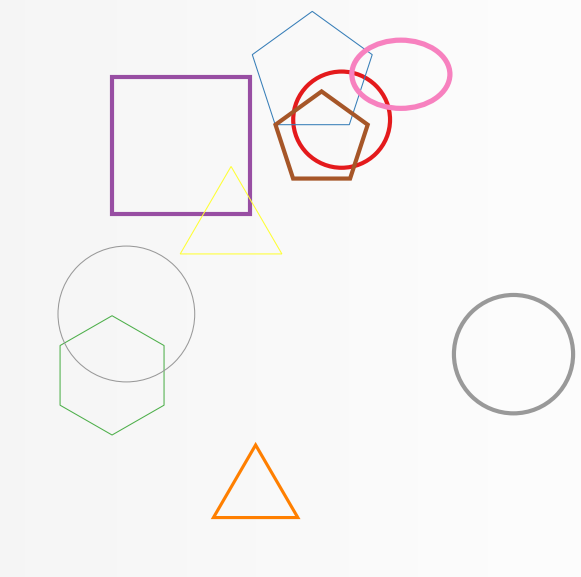[{"shape": "circle", "thickness": 2, "radius": 0.42, "center": [0.588, 0.792]}, {"shape": "pentagon", "thickness": 0.5, "radius": 0.54, "center": [0.537, 0.871]}, {"shape": "hexagon", "thickness": 0.5, "radius": 0.52, "center": [0.193, 0.349]}, {"shape": "square", "thickness": 2, "radius": 0.59, "center": [0.312, 0.748]}, {"shape": "triangle", "thickness": 1.5, "radius": 0.42, "center": [0.44, 0.145]}, {"shape": "triangle", "thickness": 0.5, "radius": 0.5, "center": [0.398, 0.61]}, {"shape": "pentagon", "thickness": 2, "radius": 0.42, "center": [0.553, 0.757]}, {"shape": "oval", "thickness": 2.5, "radius": 0.42, "center": [0.69, 0.871]}, {"shape": "circle", "thickness": 2, "radius": 0.51, "center": [0.883, 0.386]}, {"shape": "circle", "thickness": 0.5, "radius": 0.59, "center": [0.217, 0.455]}]